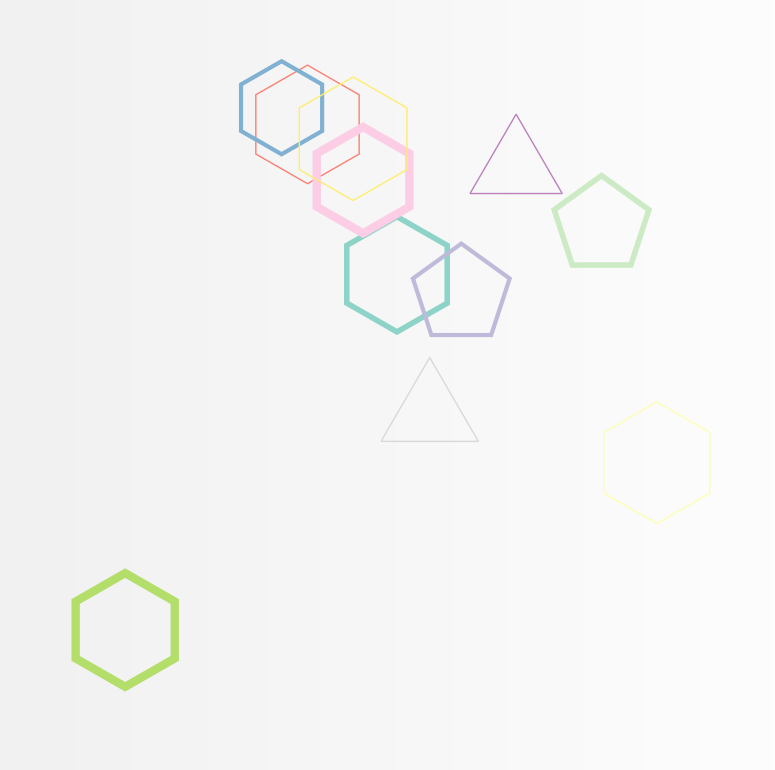[{"shape": "hexagon", "thickness": 2, "radius": 0.37, "center": [0.512, 0.644]}, {"shape": "hexagon", "thickness": 0.5, "radius": 0.39, "center": [0.848, 0.399]}, {"shape": "pentagon", "thickness": 1.5, "radius": 0.33, "center": [0.595, 0.618]}, {"shape": "hexagon", "thickness": 0.5, "radius": 0.38, "center": [0.397, 0.838]}, {"shape": "hexagon", "thickness": 1.5, "radius": 0.3, "center": [0.363, 0.86]}, {"shape": "hexagon", "thickness": 3, "radius": 0.37, "center": [0.162, 0.182]}, {"shape": "hexagon", "thickness": 3, "radius": 0.35, "center": [0.468, 0.766]}, {"shape": "triangle", "thickness": 0.5, "radius": 0.36, "center": [0.554, 0.463]}, {"shape": "triangle", "thickness": 0.5, "radius": 0.34, "center": [0.666, 0.783]}, {"shape": "pentagon", "thickness": 2, "radius": 0.32, "center": [0.776, 0.708]}, {"shape": "hexagon", "thickness": 0.5, "radius": 0.4, "center": [0.456, 0.82]}]